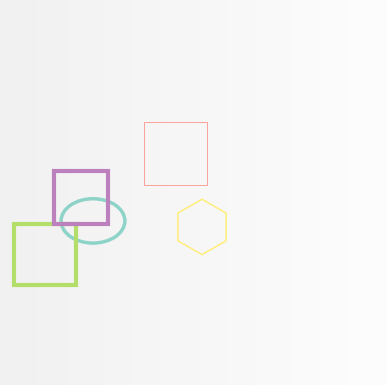[{"shape": "oval", "thickness": 2.5, "radius": 0.41, "center": [0.24, 0.426]}, {"shape": "square", "thickness": 0.5, "radius": 0.41, "center": [0.453, 0.602]}, {"shape": "square", "thickness": 3, "radius": 0.4, "center": [0.117, 0.339]}, {"shape": "square", "thickness": 3, "radius": 0.35, "center": [0.21, 0.486]}, {"shape": "hexagon", "thickness": 1, "radius": 0.36, "center": [0.521, 0.411]}]